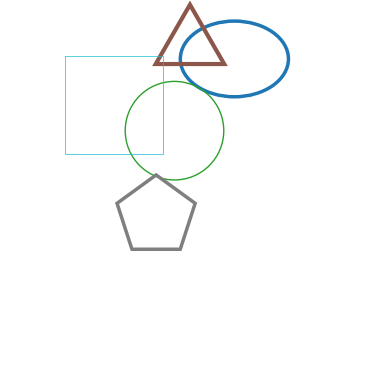[{"shape": "oval", "thickness": 2.5, "radius": 0.7, "center": [0.609, 0.847]}, {"shape": "circle", "thickness": 1, "radius": 0.64, "center": [0.453, 0.661]}, {"shape": "triangle", "thickness": 3, "radius": 0.51, "center": [0.493, 0.885]}, {"shape": "pentagon", "thickness": 2.5, "radius": 0.53, "center": [0.405, 0.439]}, {"shape": "square", "thickness": 0.5, "radius": 0.64, "center": [0.296, 0.727]}]